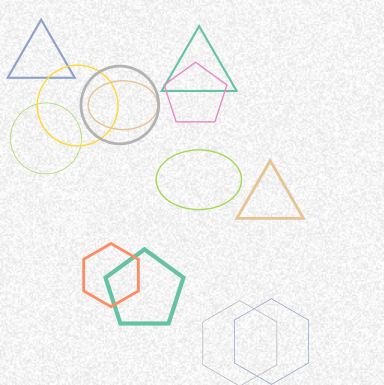[{"shape": "triangle", "thickness": 1.5, "radius": 0.56, "center": [0.517, 0.82]}, {"shape": "pentagon", "thickness": 3, "radius": 0.53, "center": [0.375, 0.246]}, {"shape": "hexagon", "thickness": 2, "radius": 0.41, "center": [0.288, 0.285]}, {"shape": "triangle", "thickness": 1.5, "radius": 0.5, "center": [0.107, 0.848]}, {"shape": "hexagon", "thickness": 0.5, "radius": 0.56, "center": [0.705, 0.113]}, {"shape": "pentagon", "thickness": 1, "radius": 0.43, "center": [0.508, 0.753]}, {"shape": "oval", "thickness": 1, "radius": 0.55, "center": [0.517, 0.533]}, {"shape": "circle", "thickness": 0.5, "radius": 0.46, "center": [0.119, 0.641]}, {"shape": "circle", "thickness": 1, "radius": 0.52, "center": [0.202, 0.726]}, {"shape": "oval", "thickness": 1, "radius": 0.45, "center": [0.319, 0.727]}, {"shape": "triangle", "thickness": 2, "radius": 0.5, "center": [0.702, 0.483]}, {"shape": "hexagon", "thickness": 0.5, "radius": 0.56, "center": [0.623, 0.108]}, {"shape": "circle", "thickness": 2, "radius": 0.5, "center": [0.311, 0.727]}]